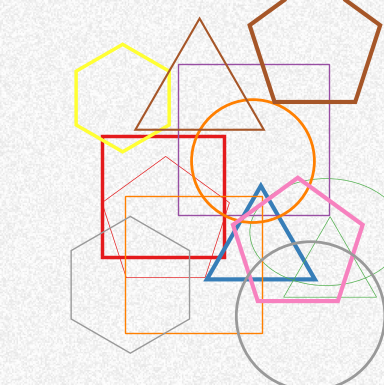[{"shape": "pentagon", "thickness": 0.5, "radius": 0.87, "center": [0.43, 0.42]}, {"shape": "square", "thickness": 2.5, "radius": 0.79, "center": [0.423, 0.49]}, {"shape": "triangle", "thickness": 3, "radius": 0.81, "center": [0.678, 0.355]}, {"shape": "triangle", "thickness": 0.5, "radius": 0.7, "center": [0.857, 0.298]}, {"shape": "oval", "thickness": 0.5, "radius": 0.99, "center": [0.847, 0.397]}, {"shape": "square", "thickness": 1, "radius": 0.98, "center": [0.659, 0.638]}, {"shape": "circle", "thickness": 2, "radius": 0.8, "center": [0.657, 0.582]}, {"shape": "square", "thickness": 1, "radius": 0.89, "center": [0.502, 0.314]}, {"shape": "hexagon", "thickness": 2.5, "radius": 0.7, "center": [0.319, 0.745]}, {"shape": "triangle", "thickness": 1.5, "radius": 0.96, "center": [0.518, 0.759]}, {"shape": "pentagon", "thickness": 3, "radius": 0.89, "center": [0.818, 0.879]}, {"shape": "pentagon", "thickness": 3, "radius": 0.89, "center": [0.774, 0.361]}, {"shape": "hexagon", "thickness": 1, "radius": 0.89, "center": [0.339, 0.26]}, {"shape": "circle", "thickness": 2, "radius": 0.96, "center": [0.807, 0.179]}]